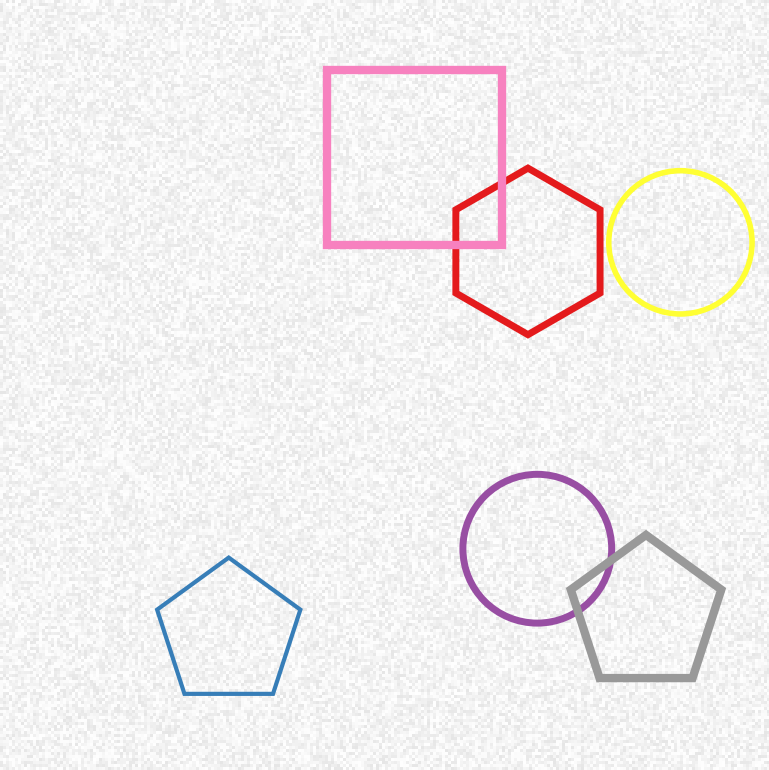[{"shape": "hexagon", "thickness": 2.5, "radius": 0.54, "center": [0.686, 0.673]}, {"shape": "pentagon", "thickness": 1.5, "radius": 0.49, "center": [0.297, 0.178]}, {"shape": "circle", "thickness": 2.5, "radius": 0.48, "center": [0.698, 0.287]}, {"shape": "circle", "thickness": 2, "radius": 0.47, "center": [0.884, 0.685]}, {"shape": "square", "thickness": 3, "radius": 0.57, "center": [0.538, 0.796]}, {"shape": "pentagon", "thickness": 3, "radius": 0.51, "center": [0.839, 0.203]}]